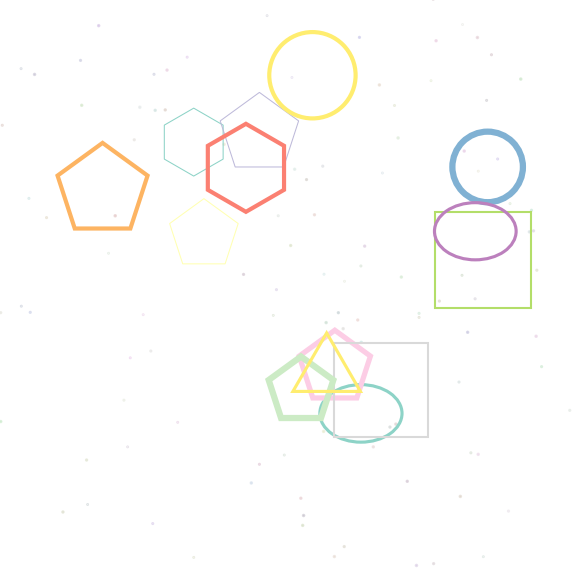[{"shape": "oval", "thickness": 1.5, "radius": 0.36, "center": [0.625, 0.283]}, {"shape": "hexagon", "thickness": 0.5, "radius": 0.29, "center": [0.335, 0.753]}, {"shape": "pentagon", "thickness": 0.5, "radius": 0.31, "center": [0.353, 0.593]}, {"shape": "pentagon", "thickness": 0.5, "radius": 0.36, "center": [0.449, 0.768]}, {"shape": "hexagon", "thickness": 2, "radius": 0.38, "center": [0.426, 0.709]}, {"shape": "circle", "thickness": 3, "radius": 0.31, "center": [0.844, 0.71]}, {"shape": "pentagon", "thickness": 2, "radius": 0.41, "center": [0.178, 0.67]}, {"shape": "square", "thickness": 1, "radius": 0.42, "center": [0.836, 0.549]}, {"shape": "pentagon", "thickness": 2.5, "radius": 0.32, "center": [0.58, 0.362]}, {"shape": "square", "thickness": 1, "radius": 0.41, "center": [0.66, 0.324]}, {"shape": "oval", "thickness": 1.5, "radius": 0.35, "center": [0.823, 0.599]}, {"shape": "pentagon", "thickness": 3, "radius": 0.29, "center": [0.521, 0.323]}, {"shape": "circle", "thickness": 2, "radius": 0.37, "center": [0.541, 0.869]}, {"shape": "triangle", "thickness": 1.5, "radius": 0.34, "center": [0.566, 0.355]}]